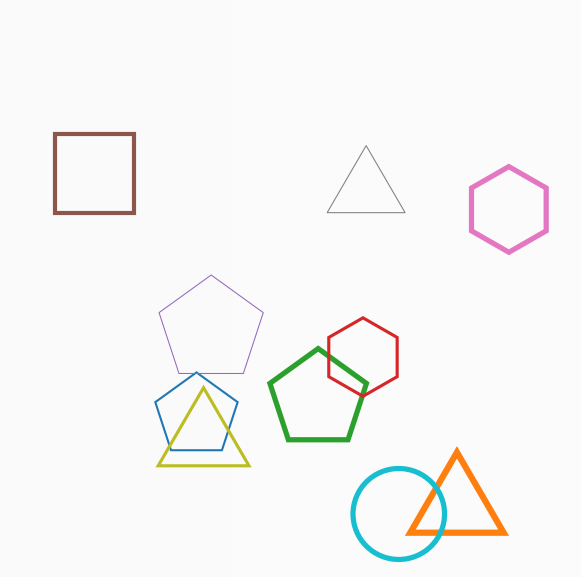[{"shape": "pentagon", "thickness": 1, "radius": 0.37, "center": [0.338, 0.28]}, {"shape": "triangle", "thickness": 3, "radius": 0.46, "center": [0.786, 0.123]}, {"shape": "pentagon", "thickness": 2.5, "radius": 0.44, "center": [0.547, 0.308]}, {"shape": "hexagon", "thickness": 1.5, "radius": 0.34, "center": [0.624, 0.381]}, {"shape": "pentagon", "thickness": 0.5, "radius": 0.47, "center": [0.363, 0.429]}, {"shape": "square", "thickness": 2, "radius": 0.34, "center": [0.163, 0.699]}, {"shape": "hexagon", "thickness": 2.5, "radius": 0.37, "center": [0.875, 0.636]}, {"shape": "triangle", "thickness": 0.5, "radius": 0.39, "center": [0.63, 0.67]}, {"shape": "triangle", "thickness": 1.5, "radius": 0.45, "center": [0.35, 0.238]}, {"shape": "circle", "thickness": 2.5, "radius": 0.39, "center": [0.686, 0.109]}]